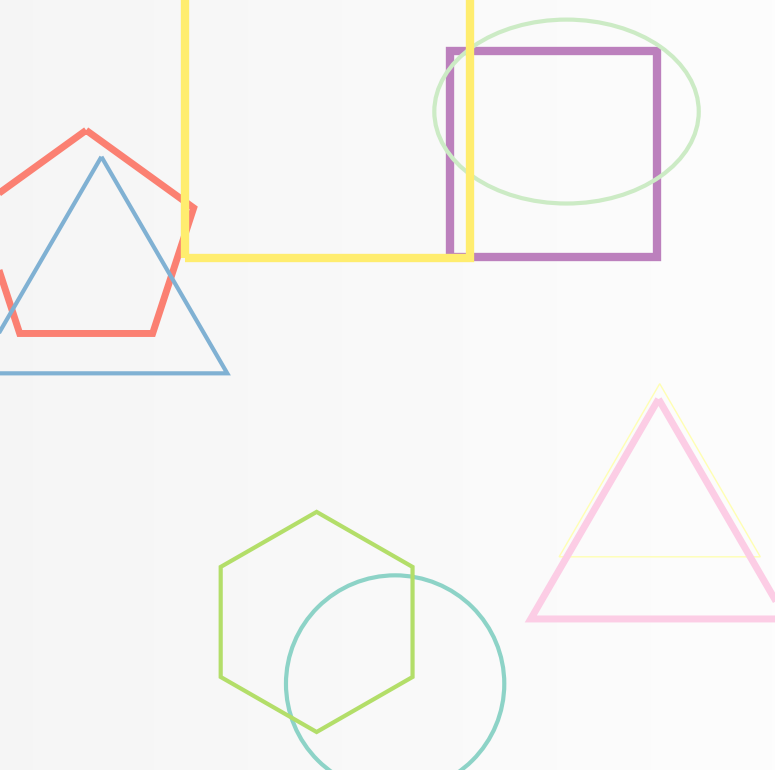[{"shape": "circle", "thickness": 1.5, "radius": 0.7, "center": [0.51, 0.112]}, {"shape": "triangle", "thickness": 0.5, "radius": 0.75, "center": [0.851, 0.352]}, {"shape": "pentagon", "thickness": 2.5, "radius": 0.73, "center": [0.111, 0.685]}, {"shape": "triangle", "thickness": 1.5, "radius": 0.94, "center": [0.131, 0.609]}, {"shape": "hexagon", "thickness": 1.5, "radius": 0.71, "center": [0.409, 0.192]}, {"shape": "triangle", "thickness": 2.5, "radius": 0.95, "center": [0.85, 0.291]}, {"shape": "square", "thickness": 3, "radius": 0.67, "center": [0.714, 0.8]}, {"shape": "oval", "thickness": 1.5, "radius": 0.85, "center": [0.731, 0.855]}, {"shape": "square", "thickness": 3, "radius": 0.92, "center": [0.422, 0.848]}]